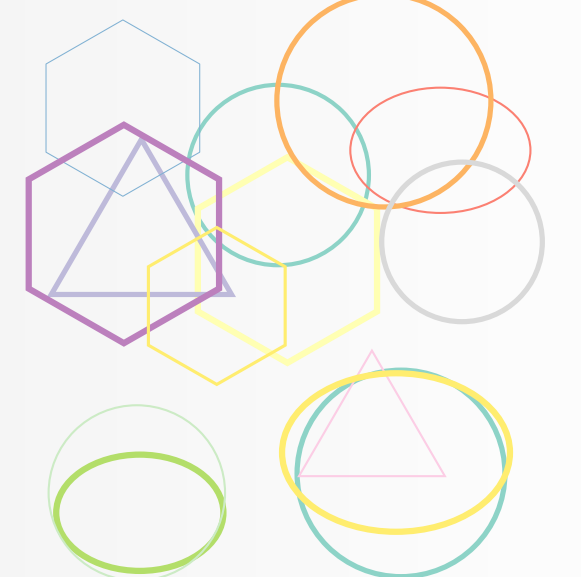[{"shape": "circle", "thickness": 2, "radius": 0.78, "center": [0.479, 0.696]}, {"shape": "circle", "thickness": 2.5, "radius": 0.89, "center": [0.69, 0.179]}, {"shape": "hexagon", "thickness": 3, "radius": 0.89, "center": [0.495, 0.549]}, {"shape": "triangle", "thickness": 2.5, "radius": 0.9, "center": [0.243, 0.579]}, {"shape": "oval", "thickness": 1, "radius": 0.77, "center": [0.758, 0.739]}, {"shape": "hexagon", "thickness": 0.5, "radius": 0.76, "center": [0.211, 0.812]}, {"shape": "circle", "thickness": 2.5, "radius": 0.92, "center": [0.66, 0.825]}, {"shape": "oval", "thickness": 3, "radius": 0.72, "center": [0.241, 0.111]}, {"shape": "triangle", "thickness": 1, "radius": 0.72, "center": [0.64, 0.247]}, {"shape": "circle", "thickness": 2.5, "radius": 0.69, "center": [0.795, 0.58]}, {"shape": "hexagon", "thickness": 3, "radius": 0.95, "center": [0.213, 0.594]}, {"shape": "circle", "thickness": 1, "radius": 0.76, "center": [0.235, 0.146]}, {"shape": "hexagon", "thickness": 1.5, "radius": 0.68, "center": [0.373, 0.469]}, {"shape": "oval", "thickness": 3, "radius": 0.98, "center": [0.681, 0.216]}]